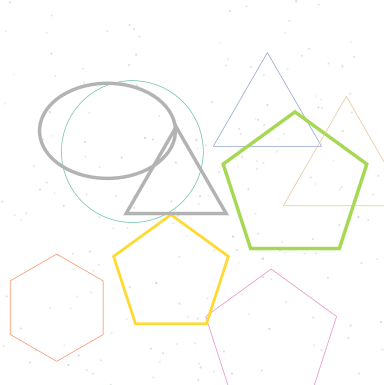[{"shape": "circle", "thickness": 0.5, "radius": 0.92, "center": [0.344, 0.606]}, {"shape": "hexagon", "thickness": 0.5, "radius": 0.7, "center": [0.147, 0.201]}, {"shape": "triangle", "thickness": 0.5, "radius": 0.81, "center": [0.695, 0.701]}, {"shape": "pentagon", "thickness": 0.5, "radius": 0.89, "center": [0.704, 0.123]}, {"shape": "pentagon", "thickness": 2.5, "radius": 0.98, "center": [0.766, 0.513]}, {"shape": "pentagon", "thickness": 2, "radius": 0.78, "center": [0.444, 0.286]}, {"shape": "triangle", "thickness": 0.5, "radius": 0.95, "center": [0.9, 0.56]}, {"shape": "triangle", "thickness": 2.5, "radius": 0.75, "center": [0.458, 0.52]}, {"shape": "oval", "thickness": 2.5, "radius": 0.88, "center": [0.279, 0.66]}]